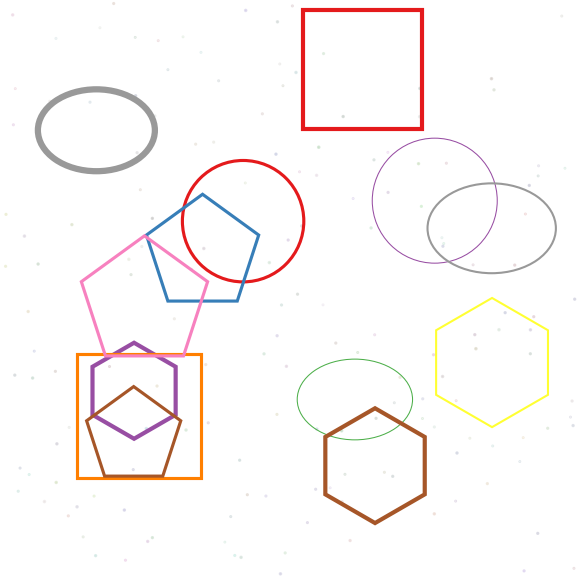[{"shape": "circle", "thickness": 1.5, "radius": 0.53, "center": [0.421, 0.616]}, {"shape": "square", "thickness": 2, "radius": 0.51, "center": [0.628, 0.878]}, {"shape": "pentagon", "thickness": 1.5, "radius": 0.51, "center": [0.351, 0.561]}, {"shape": "oval", "thickness": 0.5, "radius": 0.5, "center": [0.615, 0.307]}, {"shape": "circle", "thickness": 0.5, "radius": 0.54, "center": [0.753, 0.652]}, {"shape": "hexagon", "thickness": 2, "radius": 0.42, "center": [0.232, 0.322]}, {"shape": "square", "thickness": 1.5, "radius": 0.54, "center": [0.241, 0.279]}, {"shape": "hexagon", "thickness": 1, "radius": 0.56, "center": [0.852, 0.371]}, {"shape": "pentagon", "thickness": 1.5, "radius": 0.43, "center": [0.231, 0.244]}, {"shape": "hexagon", "thickness": 2, "radius": 0.5, "center": [0.649, 0.193]}, {"shape": "pentagon", "thickness": 1.5, "radius": 0.57, "center": [0.25, 0.476]}, {"shape": "oval", "thickness": 3, "radius": 0.51, "center": [0.167, 0.774]}, {"shape": "oval", "thickness": 1, "radius": 0.56, "center": [0.851, 0.604]}]